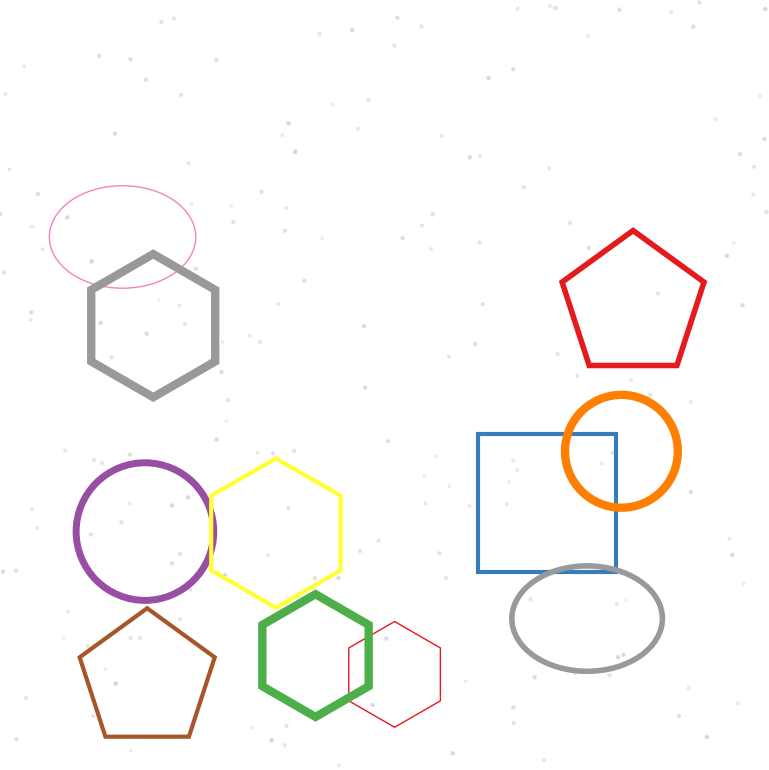[{"shape": "pentagon", "thickness": 2, "radius": 0.48, "center": [0.822, 0.604]}, {"shape": "hexagon", "thickness": 0.5, "radius": 0.34, "center": [0.512, 0.124]}, {"shape": "square", "thickness": 1.5, "radius": 0.45, "center": [0.71, 0.347]}, {"shape": "hexagon", "thickness": 3, "radius": 0.4, "center": [0.41, 0.149]}, {"shape": "circle", "thickness": 2.5, "radius": 0.45, "center": [0.188, 0.31]}, {"shape": "circle", "thickness": 3, "radius": 0.37, "center": [0.807, 0.414]}, {"shape": "hexagon", "thickness": 1.5, "radius": 0.49, "center": [0.358, 0.308]}, {"shape": "pentagon", "thickness": 1.5, "radius": 0.46, "center": [0.191, 0.118]}, {"shape": "oval", "thickness": 0.5, "radius": 0.48, "center": [0.159, 0.692]}, {"shape": "oval", "thickness": 2, "radius": 0.49, "center": [0.762, 0.197]}, {"shape": "hexagon", "thickness": 3, "radius": 0.46, "center": [0.199, 0.577]}]